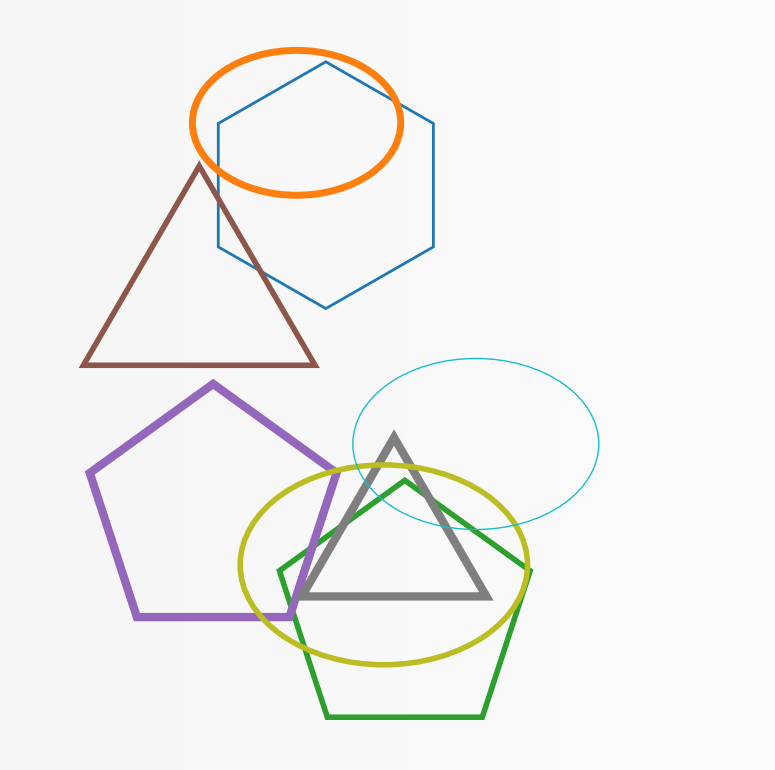[{"shape": "hexagon", "thickness": 1, "radius": 0.8, "center": [0.42, 0.76]}, {"shape": "oval", "thickness": 2.5, "radius": 0.67, "center": [0.383, 0.84]}, {"shape": "pentagon", "thickness": 2, "radius": 0.85, "center": [0.522, 0.206]}, {"shape": "pentagon", "thickness": 3, "radius": 0.84, "center": [0.275, 0.334]}, {"shape": "triangle", "thickness": 2, "radius": 0.86, "center": [0.257, 0.612]}, {"shape": "triangle", "thickness": 3, "radius": 0.69, "center": [0.508, 0.294]}, {"shape": "oval", "thickness": 2, "radius": 0.93, "center": [0.495, 0.266]}, {"shape": "oval", "thickness": 0.5, "radius": 0.79, "center": [0.614, 0.423]}]